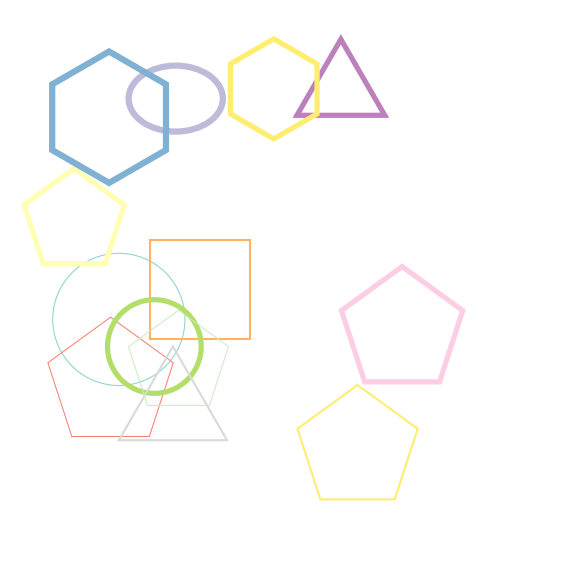[{"shape": "circle", "thickness": 0.5, "radius": 0.57, "center": [0.206, 0.446]}, {"shape": "pentagon", "thickness": 2.5, "radius": 0.46, "center": [0.129, 0.616]}, {"shape": "oval", "thickness": 3, "radius": 0.41, "center": [0.304, 0.828]}, {"shape": "pentagon", "thickness": 0.5, "radius": 0.57, "center": [0.191, 0.336]}, {"shape": "hexagon", "thickness": 3, "radius": 0.57, "center": [0.189, 0.796]}, {"shape": "square", "thickness": 1, "radius": 0.43, "center": [0.346, 0.498]}, {"shape": "circle", "thickness": 2.5, "radius": 0.41, "center": [0.267, 0.399]}, {"shape": "pentagon", "thickness": 2.5, "radius": 0.55, "center": [0.696, 0.427]}, {"shape": "triangle", "thickness": 1, "radius": 0.54, "center": [0.299, 0.291]}, {"shape": "triangle", "thickness": 2.5, "radius": 0.44, "center": [0.59, 0.843]}, {"shape": "pentagon", "thickness": 0.5, "radius": 0.46, "center": [0.309, 0.371]}, {"shape": "hexagon", "thickness": 2.5, "radius": 0.43, "center": [0.474, 0.845]}, {"shape": "pentagon", "thickness": 1, "radius": 0.55, "center": [0.619, 0.223]}]